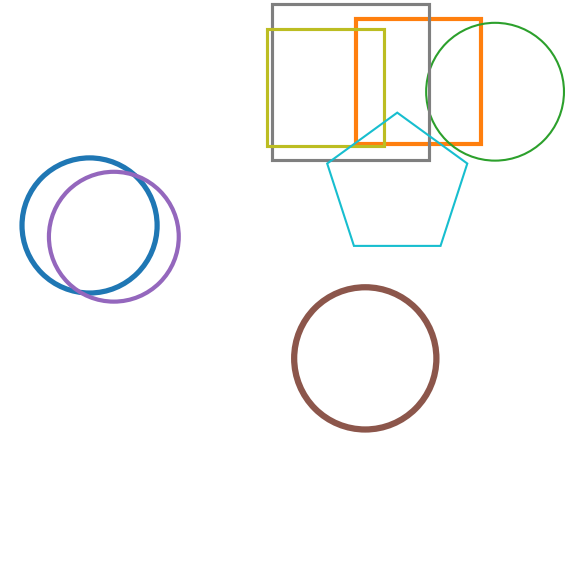[{"shape": "circle", "thickness": 2.5, "radius": 0.58, "center": [0.155, 0.609]}, {"shape": "square", "thickness": 2, "radius": 0.54, "center": [0.725, 0.858]}, {"shape": "circle", "thickness": 1, "radius": 0.6, "center": [0.857, 0.84]}, {"shape": "circle", "thickness": 2, "radius": 0.56, "center": [0.197, 0.589]}, {"shape": "circle", "thickness": 3, "radius": 0.62, "center": [0.633, 0.379]}, {"shape": "square", "thickness": 1.5, "radius": 0.68, "center": [0.607, 0.857]}, {"shape": "square", "thickness": 1.5, "radius": 0.51, "center": [0.563, 0.848]}, {"shape": "pentagon", "thickness": 1, "radius": 0.64, "center": [0.688, 0.677]}]